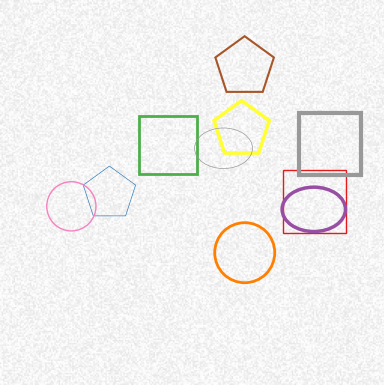[{"shape": "square", "thickness": 1, "radius": 0.41, "center": [0.818, 0.477]}, {"shape": "pentagon", "thickness": 0.5, "radius": 0.36, "center": [0.284, 0.497]}, {"shape": "square", "thickness": 2, "radius": 0.37, "center": [0.437, 0.624]}, {"shape": "oval", "thickness": 2.5, "radius": 0.41, "center": [0.815, 0.456]}, {"shape": "circle", "thickness": 2, "radius": 0.39, "center": [0.636, 0.344]}, {"shape": "pentagon", "thickness": 2.5, "radius": 0.38, "center": [0.628, 0.663]}, {"shape": "pentagon", "thickness": 1.5, "radius": 0.4, "center": [0.635, 0.826]}, {"shape": "circle", "thickness": 1, "radius": 0.32, "center": [0.185, 0.464]}, {"shape": "oval", "thickness": 0.5, "radius": 0.38, "center": [0.581, 0.615]}, {"shape": "square", "thickness": 3, "radius": 0.4, "center": [0.857, 0.626]}]